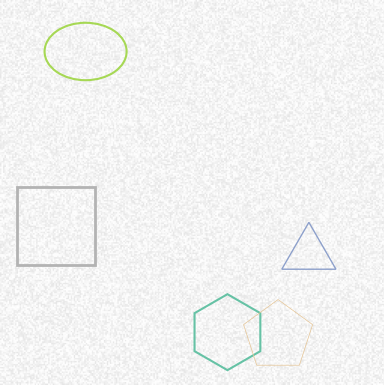[{"shape": "hexagon", "thickness": 1.5, "radius": 0.49, "center": [0.591, 0.137]}, {"shape": "triangle", "thickness": 1, "radius": 0.41, "center": [0.802, 0.341]}, {"shape": "oval", "thickness": 1.5, "radius": 0.53, "center": [0.222, 0.866]}, {"shape": "pentagon", "thickness": 0.5, "radius": 0.47, "center": [0.722, 0.128]}, {"shape": "square", "thickness": 2, "radius": 0.5, "center": [0.146, 0.413]}]